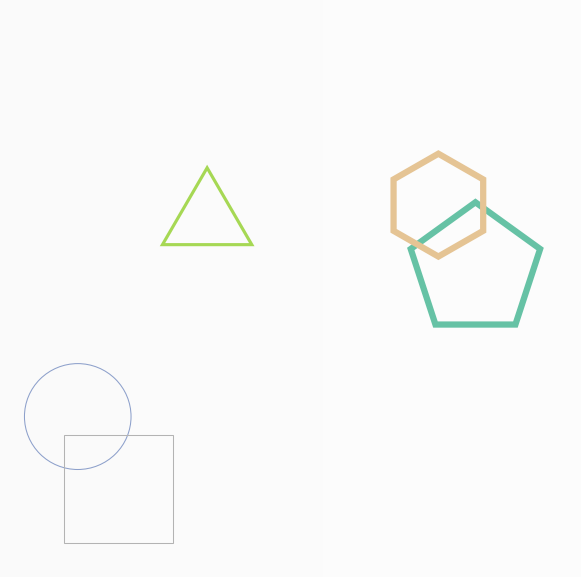[{"shape": "pentagon", "thickness": 3, "radius": 0.59, "center": [0.818, 0.532]}, {"shape": "circle", "thickness": 0.5, "radius": 0.46, "center": [0.134, 0.278]}, {"shape": "triangle", "thickness": 1.5, "radius": 0.44, "center": [0.356, 0.62]}, {"shape": "hexagon", "thickness": 3, "radius": 0.45, "center": [0.754, 0.644]}, {"shape": "square", "thickness": 0.5, "radius": 0.47, "center": [0.204, 0.152]}]